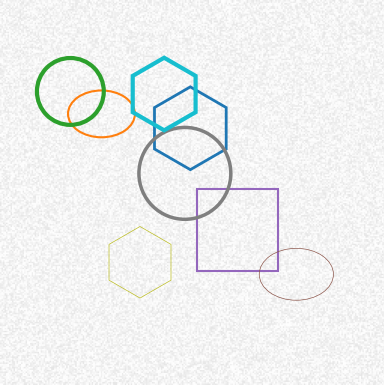[{"shape": "hexagon", "thickness": 2, "radius": 0.54, "center": [0.494, 0.667]}, {"shape": "oval", "thickness": 1.5, "radius": 0.43, "center": [0.264, 0.704]}, {"shape": "circle", "thickness": 3, "radius": 0.43, "center": [0.183, 0.762]}, {"shape": "square", "thickness": 1.5, "radius": 0.53, "center": [0.616, 0.403]}, {"shape": "oval", "thickness": 0.5, "radius": 0.48, "center": [0.77, 0.288]}, {"shape": "circle", "thickness": 2.5, "radius": 0.6, "center": [0.48, 0.55]}, {"shape": "hexagon", "thickness": 0.5, "radius": 0.46, "center": [0.364, 0.319]}, {"shape": "hexagon", "thickness": 3, "radius": 0.47, "center": [0.426, 0.756]}]